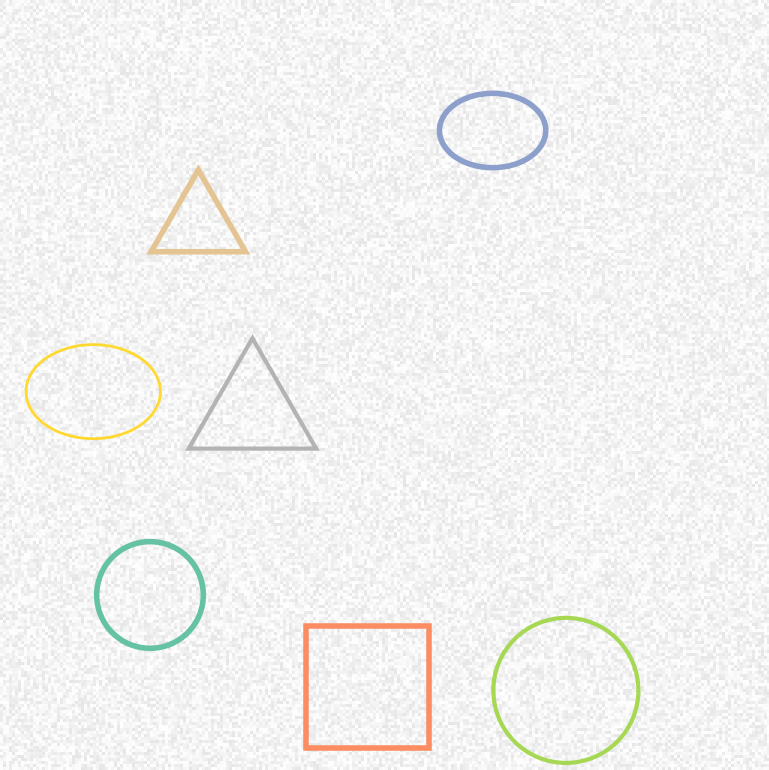[{"shape": "circle", "thickness": 2, "radius": 0.35, "center": [0.195, 0.227]}, {"shape": "square", "thickness": 2, "radius": 0.4, "center": [0.477, 0.108]}, {"shape": "oval", "thickness": 2, "radius": 0.35, "center": [0.64, 0.831]}, {"shape": "circle", "thickness": 1.5, "radius": 0.47, "center": [0.735, 0.103]}, {"shape": "oval", "thickness": 1, "radius": 0.44, "center": [0.121, 0.491]}, {"shape": "triangle", "thickness": 2, "radius": 0.35, "center": [0.258, 0.708]}, {"shape": "triangle", "thickness": 1.5, "radius": 0.48, "center": [0.328, 0.465]}]